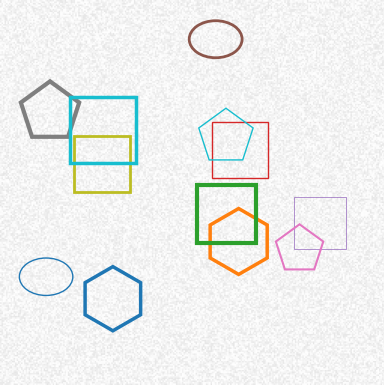[{"shape": "hexagon", "thickness": 2.5, "radius": 0.42, "center": [0.293, 0.224]}, {"shape": "oval", "thickness": 1, "radius": 0.35, "center": [0.12, 0.281]}, {"shape": "hexagon", "thickness": 2.5, "radius": 0.43, "center": [0.62, 0.373]}, {"shape": "square", "thickness": 3, "radius": 0.38, "center": [0.588, 0.444]}, {"shape": "square", "thickness": 1, "radius": 0.36, "center": [0.623, 0.611]}, {"shape": "square", "thickness": 0.5, "radius": 0.34, "center": [0.831, 0.421]}, {"shape": "oval", "thickness": 2, "radius": 0.34, "center": [0.56, 0.898]}, {"shape": "pentagon", "thickness": 1.5, "radius": 0.32, "center": [0.778, 0.353]}, {"shape": "pentagon", "thickness": 3, "radius": 0.4, "center": [0.13, 0.709]}, {"shape": "square", "thickness": 2, "radius": 0.37, "center": [0.265, 0.574]}, {"shape": "square", "thickness": 2.5, "radius": 0.43, "center": [0.268, 0.662]}, {"shape": "pentagon", "thickness": 1, "radius": 0.37, "center": [0.587, 0.645]}]